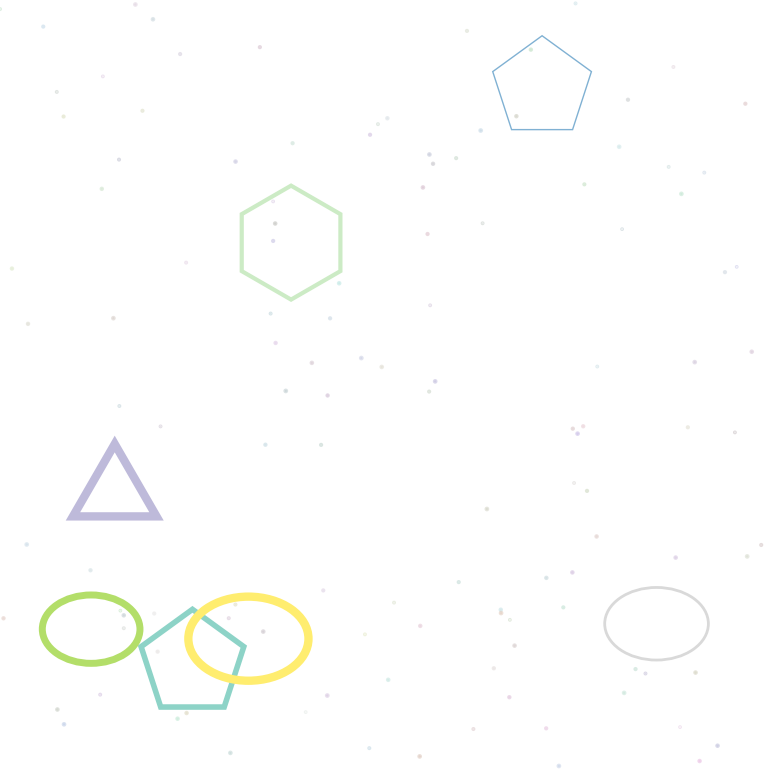[{"shape": "pentagon", "thickness": 2, "radius": 0.35, "center": [0.25, 0.139]}, {"shape": "triangle", "thickness": 3, "radius": 0.31, "center": [0.149, 0.361]}, {"shape": "pentagon", "thickness": 0.5, "radius": 0.34, "center": [0.704, 0.886]}, {"shape": "oval", "thickness": 2.5, "radius": 0.32, "center": [0.118, 0.183]}, {"shape": "oval", "thickness": 1, "radius": 0.34, "center": [0.853, 0.19]}, {"shape": "hexagon", "thickness": 1.5, "radius": 0.37, "center": [0.378, 0.685]}, {"shape": "oval", "thickness": 3, "radius": 0.39, "center": [0.323, 0.171]}]